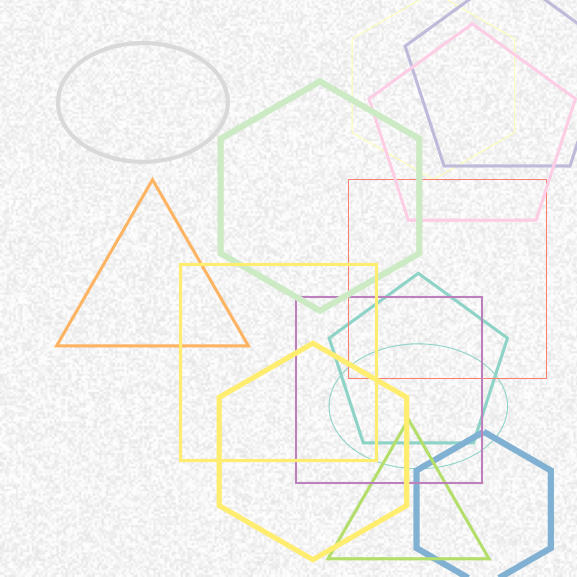[{"shape": "pentagon", "thickness": 1.5, "radius": 0.81, "center": [0.724, 0.364]}, {"shape": "oval", "thickness": 0.5, "radius": 0.77, "center": [0.724, 0.296]}, {"shape": "hexagon", "thickness": 0.5, "radius": 0.81, "center": [0.751, 0.851]}, {"shape": "pentagon", "thickness": 1.5, "radius": 0.93, "center": [0.878, 0.862]}, {"shape": "square", "thickness": 0.5, "radius": 0.86, "center": [0.774, 0.517]}, {"shape": "hexagon", "thickness": 3, "radius": 0.67, "center": [0.838, 0.117]}, {"shape": "triangle", "thickness": 1.5, "radius": 0.96, "center": [0.264, 0.496]}, {"shape": "triangle", "thickness": 1.5, "radius": 0.8, "center": [0.707, 0.112]}, {"shape": "pentagon", "thickness": 1.5, "radius": 0.94, "center": [0.818, 0.77]}, {"shape": "oval", "thickness": 2, "radius": 0.74, "center": [0.247, 0.822]}, {"shape": "square", "thickness": 1, "radius": 0.8, "center": [0.673, 0.323]}, {"shape": "hexagon", "thickness": 3, "radius": 0.99, "center": [0.554, 0.66]}, {"shape": "square", "thickness": 1.5, "radius": 0.85, "center": [0.481, 0.372]}, {"shape": "hexagon", "thickness": 2.5, "radius": 0.94, "center": [0.542, 0.217]}]